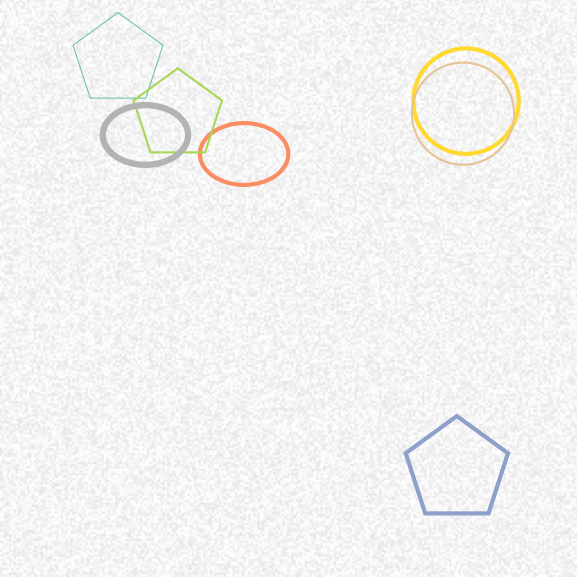[{"shape": "pentagon", "thickness": 0.5, "radius": 0.41, "center": [0.204, 0.895]}, {"shape": "oval", "thickness": 2, "radius": 0.38, "center": [0.423, 0.732]}, {"shape": "pentagon", "thickness": 2, "radius": 0.47, "center": [0.791, 0.186]}, {"shape": "pentagon", "thickness": 1, "radius": 0.4, "center": [0.308, 0.8]}, {"shape": "circle", "thickness": 2, "radius": 0.46, "center": [0.807, 0.824]}, {"shape": "circle", "thickness": 1, "radius": 0.44, "center": [0.802, 0.802]}, {"shape": "oval", "thickness": 3, "radius": 0.37, "center": [0.252, 0.765]}]